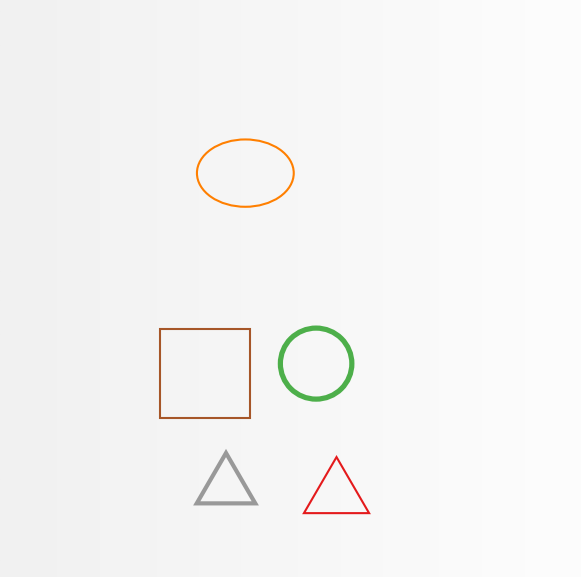[{"shape": "triangle", "thickness": 1, "radius": 0.32, "center": [0.579, 0.143]}, {"shape": "circle", "thickness": 2.5, "radius": 0.31, "center": [0.544, 0.37]}, {"shape": "oval", "thickness": 1, "radius": 0.42, "center": [0.422, 0.699]}, {"shape": "square", "thickness": 1, "radius": 0.39, "center": [0.353, 0.352]}, {"shape": "triangle", "thickness": 2, "radius": 0.29, "center": [0.389, 0.157]}]